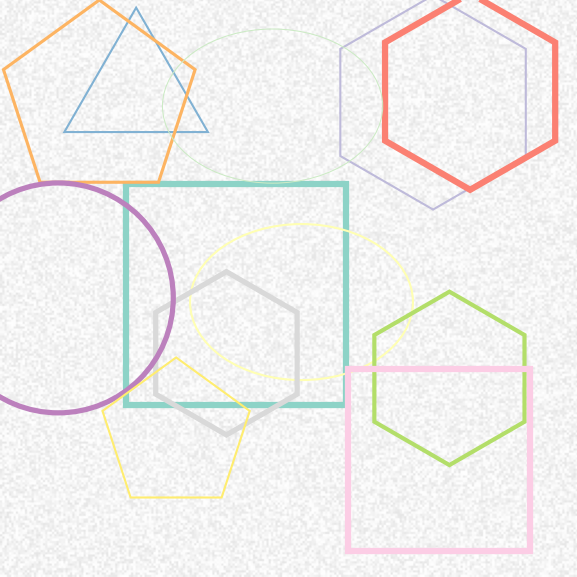[{"shape": "square", "thickness": 3, "radius": 0.95, "center": [0.409, 0.489]}, {"shape": "oval", "thickness": 1, "radius": 0.96, "center": [0.522, 0.476]}, {"shape": "hexagon", "thickness": 1, "radius": 0.93, "center": [0.75, 0.822]}, {"shape": "hexagon", "thickness": 3, "radius": 0.85, "center": [0.814, 0.841]}, {"shape": "triangle", "thickness": 1, "radius": 0.72, "center": [0.236, 0.842]}, {"shape": "pentagon", "thickness": 1.5, "radius": 0.87, "center": [0.172, 0.825]}, {"shape": "hexagon", "thickness": 2, "radius": 0.75, "center": [0.778, 0.344]}, {"shape": "square", "thickness": 3, "radius": 0.79, "center": [0.761, 0.203]}, {"shape": "hexagon", "thickness": 2.5, "radius": 0.71, "center": [0.392, 0.387]}, {"shape": "circle", "thickness": 2.5, "radius": 1.0, "center": [0.101, 0.483]}, {"shape": "oval", "thickness": 0.5, "radius": 0.95, "center": [0.472, 0.815]}, {"shape": "pentagon", "thickness": 1, "radius": 0.67, "center": [0.305, 0.246]}]